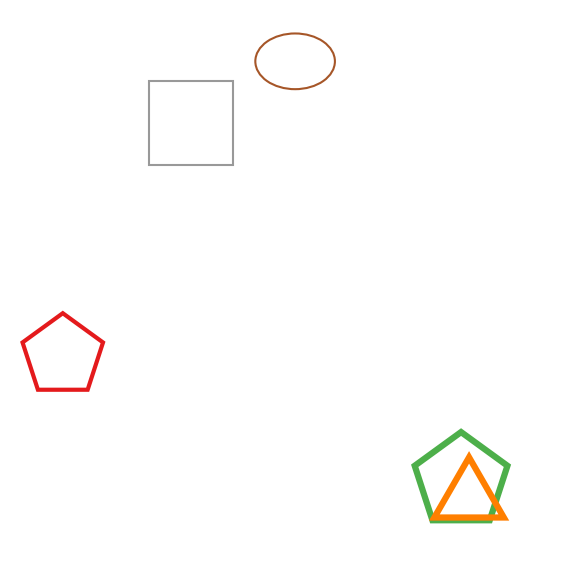[{"shape": "pentagon", "thickness": 2, "radius": 0.37, "center": [0.109, 0.384]}, {"shape": "pentagon", "thickness": 3, "radius": 0.42, "center": [0.798, 0.167]}, {"shape": "triangle", "thickness": 3, "radius": 0.35, "center": [0.812, 0.138]}, {"shape": "oval", "thickness": 1, "radius": 0.34, "center": [0.511, 0.893]}, {"shape": "square", "thickness": 1, "radius": 0.37, "center": [0.331, 0.786]}]